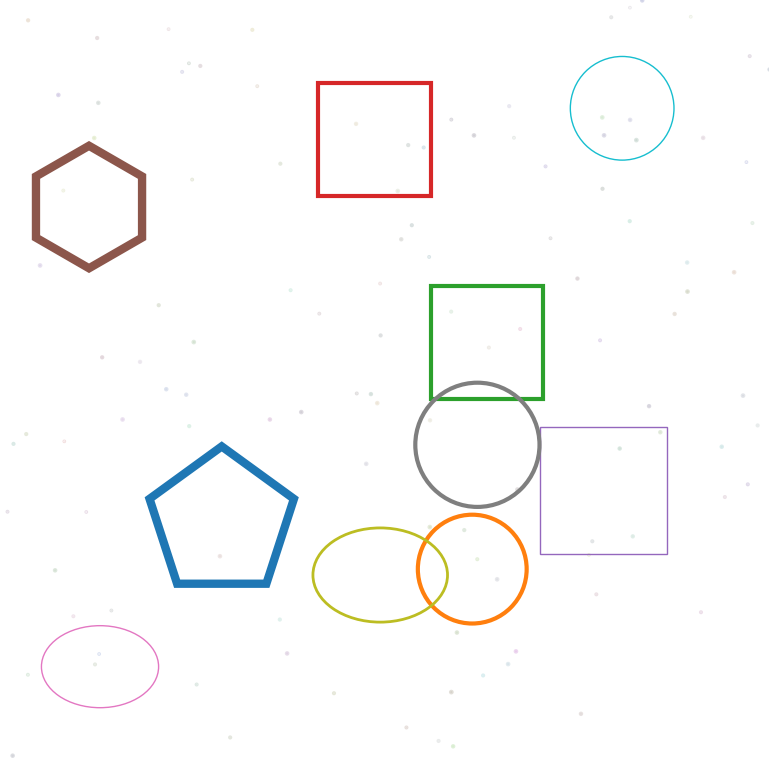[{"shape": "pentagon", "thickness": 3, "radius": 0.49, "center": [0.288, 0.322]}, {"shape": "circle", "thickness": 1.5, "radius": 0.35, "center": [0.613, 0.261]}, {"shape": "square", "thickness": 1.5, "radius": 0.36, "center": [0.633, 0.555]}, {"shape": "square", "thickness": 1.5, "radius": 0.37, "center": [0.486, 0.819]}, {"shape": "square", "thickness": 0.5, "radius": 0.41, "center": [0.783, 0.363]}, {"shape": "hexagon", "thickness": 3, "radius": 0.4, "center": [0.116, 0.731]}, {"shape": "oval", "thickness": 0.5, "radius": 0.38, "center": [0.13, 0.134]}, {"shape": "circle", "thickness": 1.5, "radius": 0.4, "center": [0.62, 0.422]}, {"shape": "oval", "thickness": 1, "radius": 0.44, "center": [0.494, 0.253]}, {"shape": "circle", "thickness": 0.5, "radius": 0.34, "center": [0.808, 0.859]}]